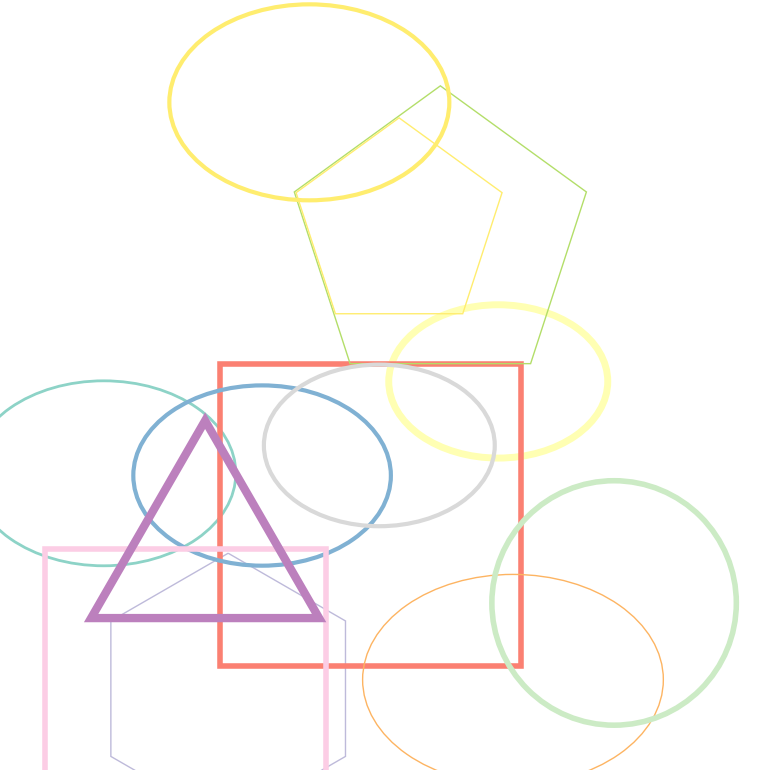[{"shape": "oval", "thickness": 1, "radius": 0.86, "center": [0.135, 0.385]}, {"shape": "oval", "thickness": 2.5, "radius": 0.71, "center": [0.647, 0.505]}, {"shape": "hexagon", "thickness": 0.5, "radius": 0.88, "center": [0.296, 0.106]}, {"shape": "square", "thickness": 2, "radius": 0.98, "center": [0.481, 0.331]}, {"shape": "oval", "thickness": 1.5, "radius": 0.84, "center": [0.34, 0.382]}, {"shape": "oval", "thickness": 0.5, "radius": 0.98, "center": [0.666, 0.117]}, {"shape": "pentagon", "thickness": 0.5, "radius": 1.0, "center": [0.572, 0.689]}, {"shape": "square", "thickness": 2, "radius": 0.91, "center": [0.241, 0.104]}, {"shape": "oval", "thickness": 1.5, "radius": 0.75, "center": [0.493, 0.422]}, {"shape": "triangle", "thickness": 3, "radius": 0.85, "center": [0.266, 0.283]}, {"shape": "circle", "thickness": 2, "radius": 0.79, "center": [0.798, 0.217]}, {"shape": "pentagon", "thickness": 0.5, "radius": 0.7, "center": [0.518, 0.706]}, {"shape": "oval", "thickness": 1.5, "radius": 0.91, "center": [0.402, 0.867]}]